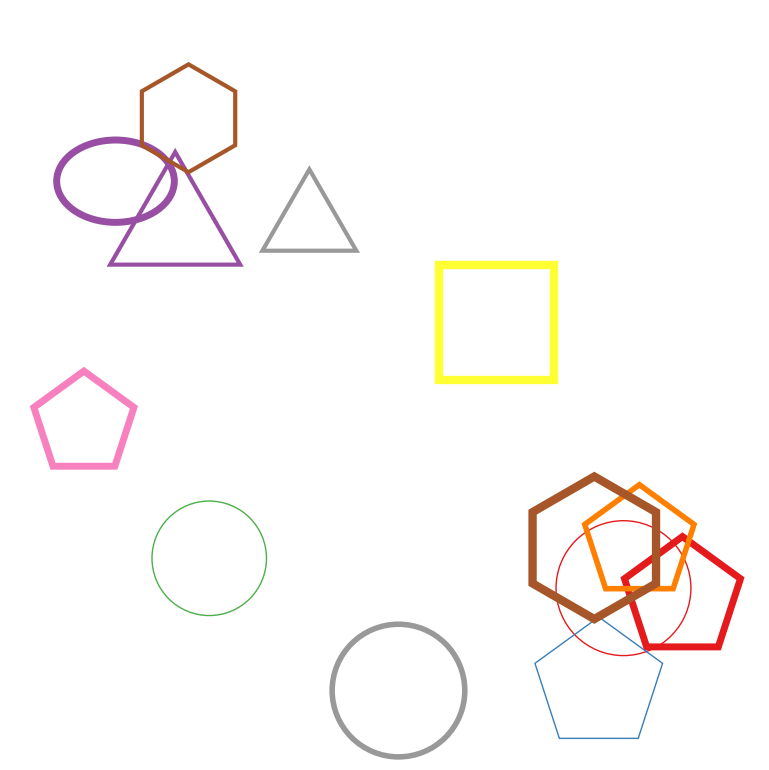[{"shape": "circle", "thickness": 0.5, "radius": 0.44, "center": [0.81, 0.236]}, {"shape": "pentagon", "thickness": 2.5, "radius": 0.4, "center": [0.886, 0.224]}, {"shape": "pentagon", "thickness": 0.5, "radius": 0.44, "center": [0.778, 0.112]}, {"shape": "circle", "thickness": 0.5, "radius": 0.37, "center": [0.272, 0.275]}, {"shape": "triangle", "thickness": 1.5, "radius": 0.49, "center": [0.228, 0.705]}, {"shape": "oval", "thickness": 2.5, "radius": 0.38, "center": [0.15, 0.765]}, {"shape": "pentagon", "thickness": 2, "radius": 0.37, "center": [0.83, 0.296]}, {"shape": "square", "thickness": 3, "radius": 0.37, "center": [0.645, 0.581]}, {"shape": "hexagon", "thickness": 3, "radius": 0.46, "center": [0.772, 0.289]}, {"shape": "hexagon", "thickness": 1.5, "radius": 0.35, "center": [0.245, 0.846]}, {"shape": "pentagon", "thickness": 2.5, "radius": 0.34, "center": [0.109, 0.45]}, {"shape": "circle", "thickness": 2, "radius": 0.43, "center": [0.518, 0.103]}, {"shape": "triangle", "thickness": 1.5, "radius": 0.35, "center": [0.402, 0.71]}]